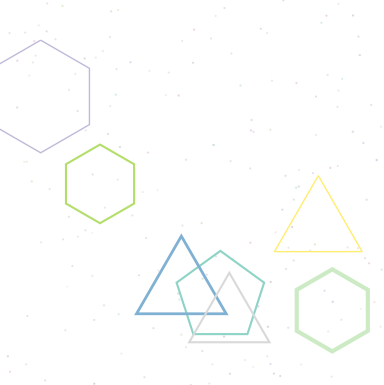[{"shape": "pentagon", "thickness": 1.5, "radius": 0.6, "center": [0.572, 0.229]}, {"shape": "hexagon", "thickness": 1, "radius": 0.73, "center": [0.106, 0.749]}, {"shape": "triangle", "thickness": 2, "radius": 0.67, "center": [0.471, 0.252]}, {"shape": "hexagon", "thickness": 1.5, "radius": 0.51, "center": [0.26, 0.522]}, {"shape": "triangle", "thickness": 1.5, "radius": 0.6, "center": [0.596, 0.171]}, {"shape": "hexagon", "thickness": 3, "radius": 0.53, "center": [0.863, 0.194]}, {"shape": "triangle", "thickness": 1, "radius": 0.66, "center": [0.827, 0.412]}]